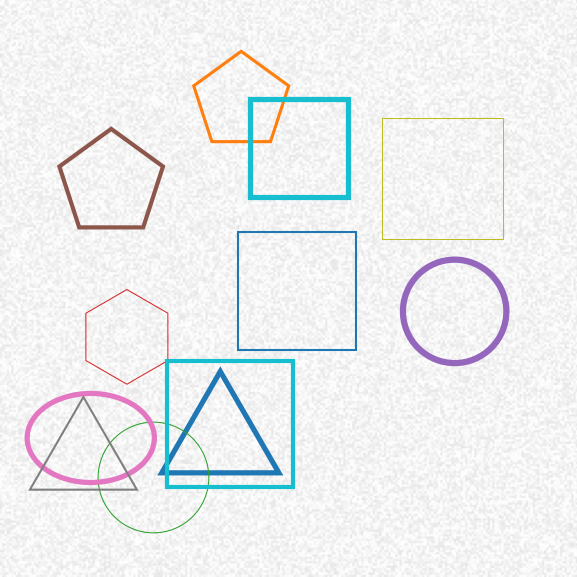[{"shape": "square", "thickness": 1, "radius": 0.51, "center": [0.515, 0.496]}, {"shape": "triangle", "thickness": 2.5, "radius": 0.59, "center": [0.381, 0.239]}, {"shape": "pentagon", "thickness": 1.5, "radius": 0.43, "center": [0.418, 0.824]}, {"shape": "circle", "thickness": 0.5, "radius": 0.48, "center": [0.266, 0.172]}, {"shape": "hexagon", "thickness": 0.5, "radius": 0.41, "center": [0.22, 0.416]}, {"shape": "circle", "thickness": 3, "radius": 0.45, "center": [0.787, 0.46]}, {"shape": "pentagon", "thickness": 2, "radius": 0.47, "center": [0.193, 0.682]}, {"shape": "oval", "thickness": 2.5, "radius": 0.55, "center": [0.157, 0.241]}, {"shape": "triangle", "thickness": 1, "radius": 0.53, "center": [0.144, 0.205]}, {"shape": "square", "thickness": 0.5, "radius": 0.52, "center": [0.767, 0.69]}, {"shape": "square", "thickness": 2, "radius": 0.54, "center": [0.398, 0.265]}, {"shape": "square", "thickness": 2.5, "radius": 0.42, "center": [0.518, 0.743]}]